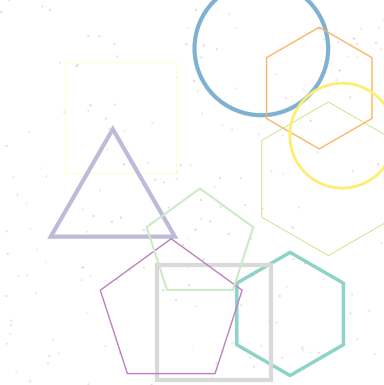[{"shape": "hexagon", "thickness": 2.5, "radius": 0.8, "center": [0.753, 0.185]}, {"shape": "square", "thickness": 0.5, "radius": 0.72, "center": [0.313, 0.696]}, {"shape": "triangle", "thickness": 3, "radius": 0.93, "center": [0.293, 0.478]}, {"shape": "circle", "thickness": 3, "radius": 0.87, "center": [0.679, 0.874]}, {"shape": "hexagon", "thickness": 1, "radius": 0.79, "center": [0.829, 0.771]}, {"shape": "hexagon", "thickness": 0.5, "radius": 1.0, "center": [0.853, 0.536]}, {"shape": "square", "thickness": 3, "radius": 0.74, "center": [0.555, 0.163]}, {"shape": "pentagon", "thickness": 1, "radius": 0.97, "center": [0.445, 0.186]}, {"shape": "pentagon", "thickness": 1.5, "radius": 0.73, "center": [0.519, 0.365]}, {"shape": "circle", "thickness": 2, "radius": 0.68, "center": [0.889, 0.648]}]